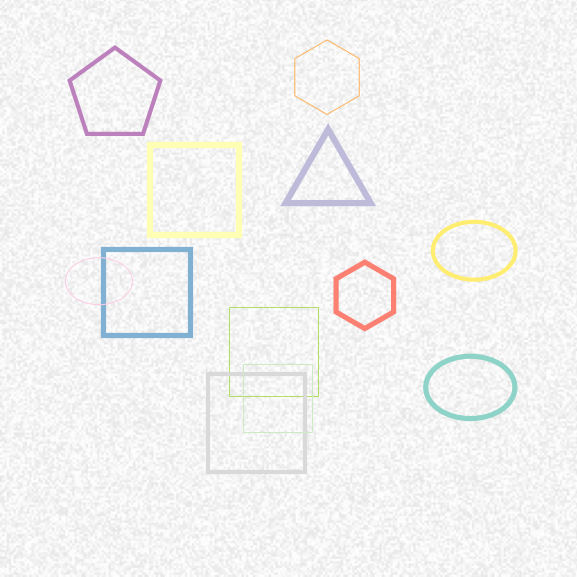[{"shape": "oval", "thickness": 2.5, "radius": 0.39, "center": [0.814, 0.328]}, {"shape": "square", "thickness": 3, "radius": 0.39, "center": [0.337, 0.67]}, {"shape": "triangle", "thickness": 3, "radius": 0.43, "center": [0.568, 0.69]}, {"shape": "hexagon", "thickness": 2.5, "radius": 0.29, "center": [0.632, 0.488]}, {"shape": "square", "thickness": 2.5, "radius": 0.37, "center": [0.254, 0.493]}, {"shape": "hexagon", "thickness": 0.5, "radius": 0.32, "center": [0.566, 0.865]}, {"shape": "square", "thickness": 0.5, "radius": 0.38, "center": [0.473, 0.39]}, {"shape": "oval", "thickness": 0.5, "radius": 0.29, "center": [0.171, 0.512]}, {"shape": "square", "thickness": 2, "radius": 0.42, "center": [0.444, 0.267]}, {"shape": "pentagon", "thickness": 2, "radius": 0.41, "center": [0.199, 0.834]}, {"shape": "square", "thickness": 0.5, "radius": 0.3, "center": [0.48, 0.31]}, {"shape": "oval", "thickness": 2, "radius": 0.36, "center": [0.821, 0.565]}]